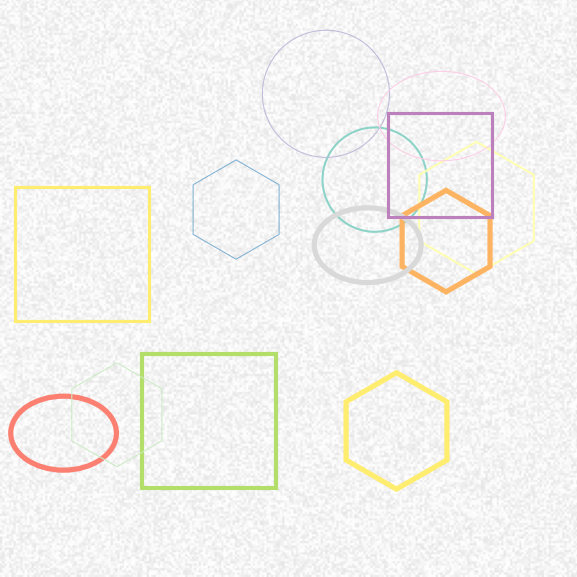[{"shape": "circle", "thickness": 1, "radius": 0.45, "center": [0.649, 0.688]}, {"shape": "hexagon", "thickness": 1, "radius": 0.57, "center": [0.825, 0.639]}, {"shape": "circle", "thickness": 0.5, "radius": 0.55, "center": [0.564, 0.837]}, {"shape": "oval", "thickness": 2.5, "radius": 0.46, "center": [0.11, 0.249]}, {"shape": "hexagon", "thickness": 0.5, "radius": 0.43, "center": [0.409, 0.636]}, {"shape": "hexagon", "thickness": 2.5, "radius": 0.44, "center": [0.772, 0.582]}, {"shape": "square", "thickness": 2, "radius": 0.58, "center": [0.362, 0.27]}, {"shape": "oval", "thickness": 0.5, "radius": 0.55, "center": [0.765, 0.798]}, {"shape": "oval", "thickness": 2.5, "radius": 0.46, "center": [0.637, 0.575]}, {"shape": "square", "thickness": 1.5, "radius": 0.45, "center": [0.761, 0.713]}, {"shape": "hexagon", "thickness": 0.5, "radius": 0.45, "center": [0.202, 0.281]}, {"shape": "hexagon", "thickness": 2.5, "radius": 0.5, "center": [0.687, 0.253]}, {"shape": "square", "thickness": 1.5, "radius": 0.58, "center": [0.142, 0.559]}]